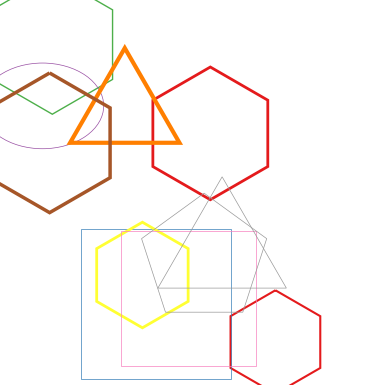[{"shape": "hexagon", "thickness": 1.5, "radius": 0.67, "center": [0.715, 0.112]}, {"shape": "hexagon", "thickness": 2, "radius": 0.86, "center": [0.546, 0.654]}, {"shape": "square", "thickness": 0.5, "radius": 0.97, "center": [0.406, 0.212]}, {"shape": "hexagon", "thickness": 1, "radius": 0.9, "center": [0.136, 0.884]}, {"shape": "oval", "thickness": 0.5, "radius": 0.79, "center": [0.11, 0.725]}, {"shape": "triangle", "thickness": 3, "radius": 0.82, "center": [0.324, 0.711]}, {"shape": "hexagon", "thickness": 2, "radius": 0.69, "center": [0.37, 0.286]}, {"shape": "hexagon", "thickness": 2.5, "radius": 0.91, "center": [0.129, 0.629]}, {"shape": "square", "thickness": 0.5, "radius": 0.87, "center": [0.49, 0.224]}, {"shape": "triangle", "thickness": 0.5, "radius": 0.96, "center": [0.577, 0.348]}, {"shape": "pentagon", "thickness": 0.5, "radius": 0.85, "center": [0.53, 0.327]}]